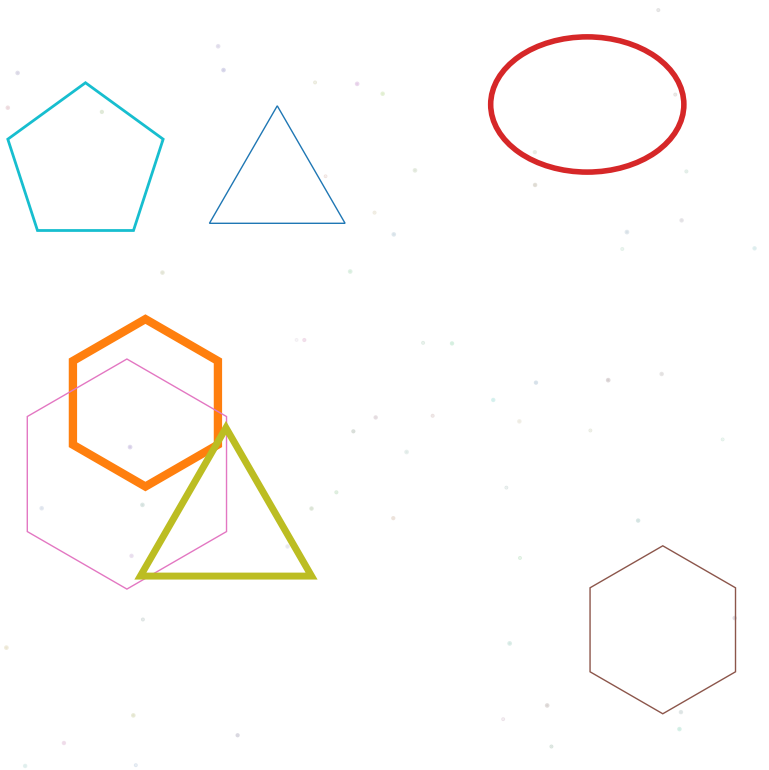[{"shape": "triangle", "thickness": 0.5, "radius": 0.51, "center": [0.36, 0.761]}, {"shape": "hexagon", "thickness": 3, "radius": 0.54, "center": [0.189, 0.477]}, {"shape": "oval", "thickness": 2, "radius": 0.63, "center": [0.763, 0.864]}, {"shape": "hexagon", "thickness": 0.5, "radius": 0.55, "center": [0.861, 0.182]}, {"shape": "hexagon", "thickness": 0.5, "radius": 0.75, "center": [0.165, 0.384]}, {"shape": "triangle", "thickness": 2.5, "radius": 0.64, "center": [0.293, 0.316]}, {"shape": "pentagon", "thickness": 1, "radius": 0.53, "center": [0.111, 0.786]}]